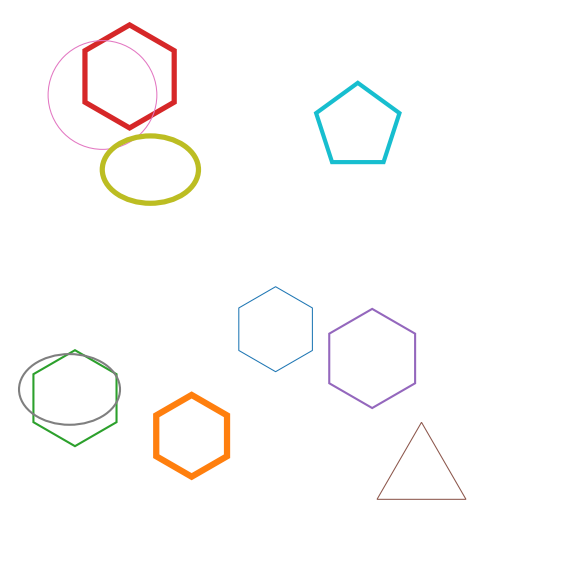[{"shape": "hexagon", "thickness": 0.5, "radius": 0.37, "center": [0.477, 0.429]}, {"shape": "hexagon", "thickness": 3, "radius": 0.35, "center": [0.332, 0.244]}, {"shape": "hexagon", "thickness": 1, "radius": 0.42, "center": [0.13, 0.31]}, {"shape": "hexagon", "thickness": 2.5, "radius": 0.45, "center": [0.224, 0.867]}, {"shape": "hexagon", "thickness": 1, "radius": 0.43, "center": [0.644, 0.378]}, {"shape": "triangle", "thickness": 0.5, "radius": 0.44, "center": [0.73, 0.179]}, {"shape": "circle", "thickness": 0.5, "radius": 0.47, "center": [0.177, 0.835]}, {"shape": "oval", "thickness": 1, "radius": 0.44, "center": [0.12, 0.325]}, {"shape": "oval", "thickness": 2.5, "radius": 0.42, "center": [0.26, 0.705]}, {"shape": "pentagon", "thickness": 2, "radius": 0.38, "center": [0.62, 0.78]}]